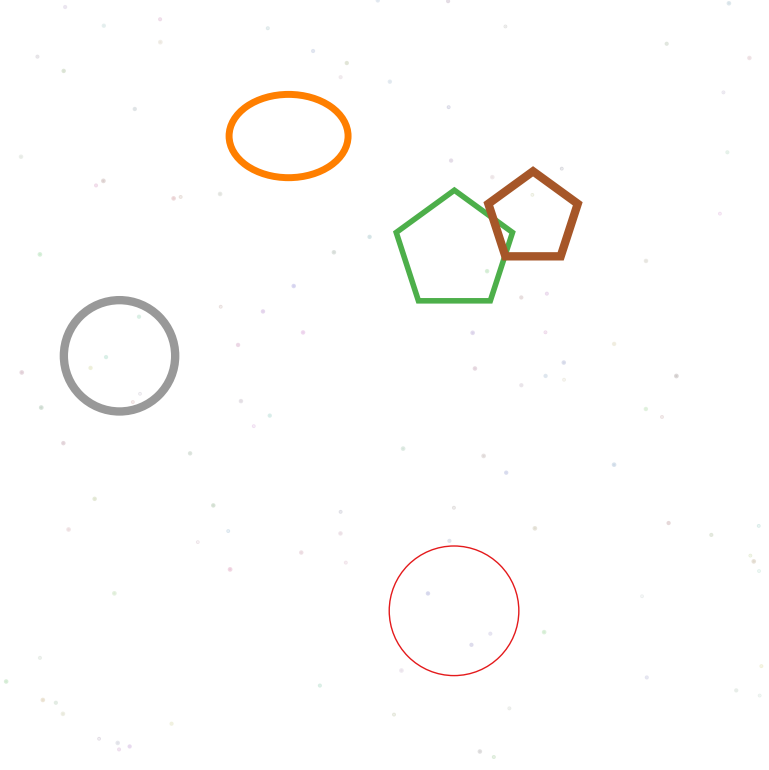[{"shape": "circle", "thickness": 0.5, "radius": 0.42, "center": [0.59, 0.207]}, {"shape": "pentagon", "thickness": 2, "radius": 0.4, "center": [0.59, 0.674]}, {"shape": "oval", "thickness": 2.5, "radius": 0.39, "center": [0.375, 0.823]}, {"shape": "pentagon", "thickness": 3, "radius": 0.31, "center": [0.692, 0.716]}, {"shape": "circle", "thickness": 3, "radius": 0.36, "center": [0.155, 0.538]}]